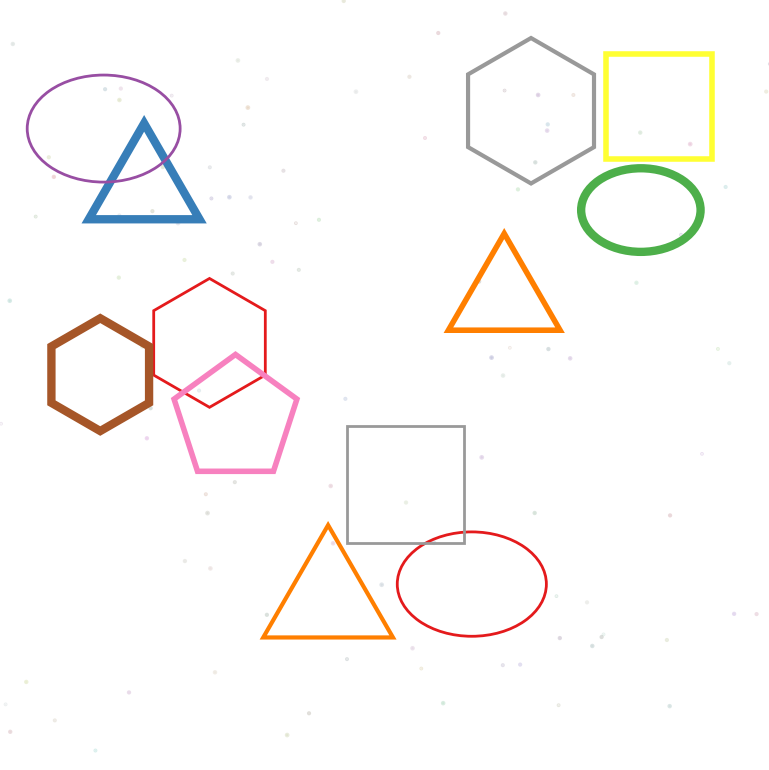[{"shape": "hexagon", "thickness": 1, "radius": 0.42, "center": [0.272, 0.555]}, {"shape": "oval", "thickness": 1, "radius": 0.48, "center": [0.613, 0.241]}, {"shape": "triangle", "thickness": 3, "radius": 0.42, "center": [0.187, 0.757]}, {"shape": "oval", "thickness": 3, "radius": 0.39, "center": [0.832, 0.727]}, {"shape": "oval", "thickness": 1, "radius": 0.5, "center": [0.135, 0.833]}, {"shape": "triangle", "thickness": 1.5, "radius": 0.49, "center": [0.426, 0.221]}, {"shape": "triangle", "thickness": 2, "radius": 0.42, "center": [0.655, 0.613]}, {"shape": "square", "thickness": 2, "radius": 0.34, "center": [0.856, 0.862]}, {"shape": "hexagon", "thickness": 3, "radius": 0.37, "center": [0.13, 0.513]}, {"shape": "pentagon", "thickness": 2, "radius": 0.42, "center": [0.306, 0.456]}, {"shape": "square", "thickness": 1, "radius": 0.38, "center": [0.527, 0.371]}, {"shape": "hexagon", "thickness": 1.5, "radius": 0.47, "center": [0.69, 0.856]}]